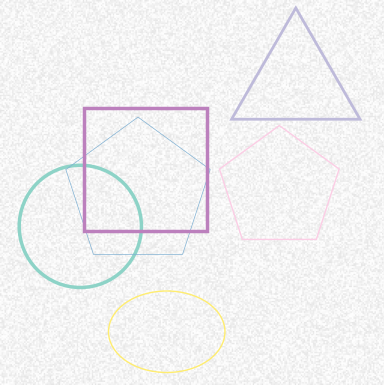[{"shape": "circle", "thickness": 2.5, "radius": 0.79, "center": [0.209, 0.412]}, {"shape": "triangle", "thickness": 2, "radius": 0.96, "center": [0.768, 0.787]}, {"shape": "pentagon", "thickness": 0.5, "radius": 0.99, "center": [0.358, 0.499]}, {"shape": "pentagon", "thickness": 1, "radius": 0.82, "center": [0.725, 0.51]}, {"shape": "square", "thickness": 2.5, "radius": 0.8, "center": [0.378, 0.561]}, {"shape": "oval", "thickness": 1, "radius": 0.76, "center": [0.433, 0.138]}]